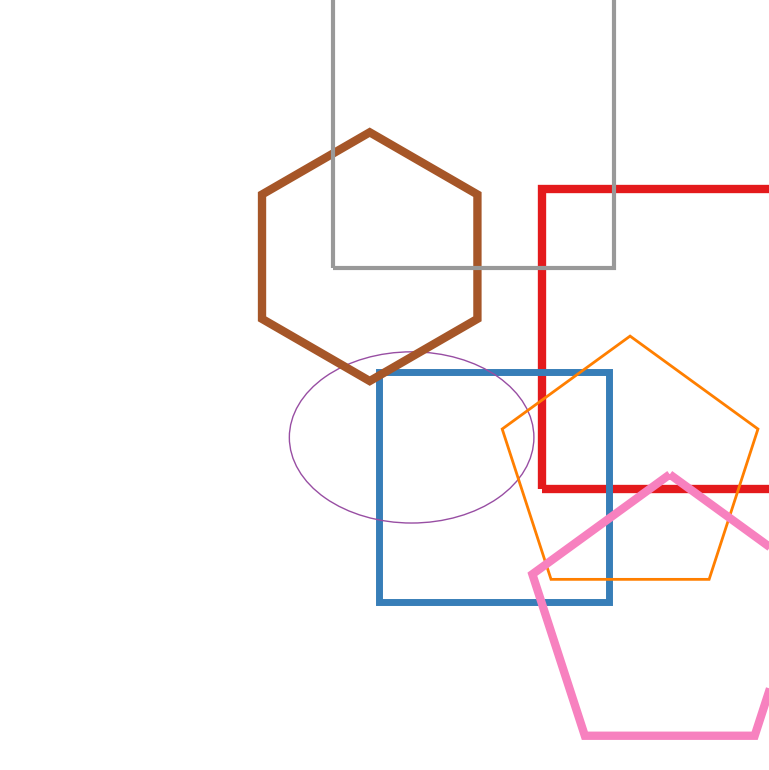[{"shape": "square", "thickness": 3, "radius": 0.97, "center": [0.898, 0.56]}, {"shape": "square", "thickness": 2.5, "radius": 0.75, "center": [0.642, 0.368]}, {"shape": "oval", "thickness": 0.5, "radius": 0.79, "center": [0.535, 0.432]}, {"shape": "pentagon", "thickness": 1, "radius": 0.87, "center": [0.818, 0.389]}, {"shape": "hexagon", "thickness": 3, "radius": 0.81, "center": [0.48, 0.667]}, {"shape": "pentagon", "thickness": 3, "radius": 0.94, "center": [0.87, 0.196]}, {"shape": "square", "thickness": 1.5, "radius": 0.91, "center": [0.615, 0.834]}]